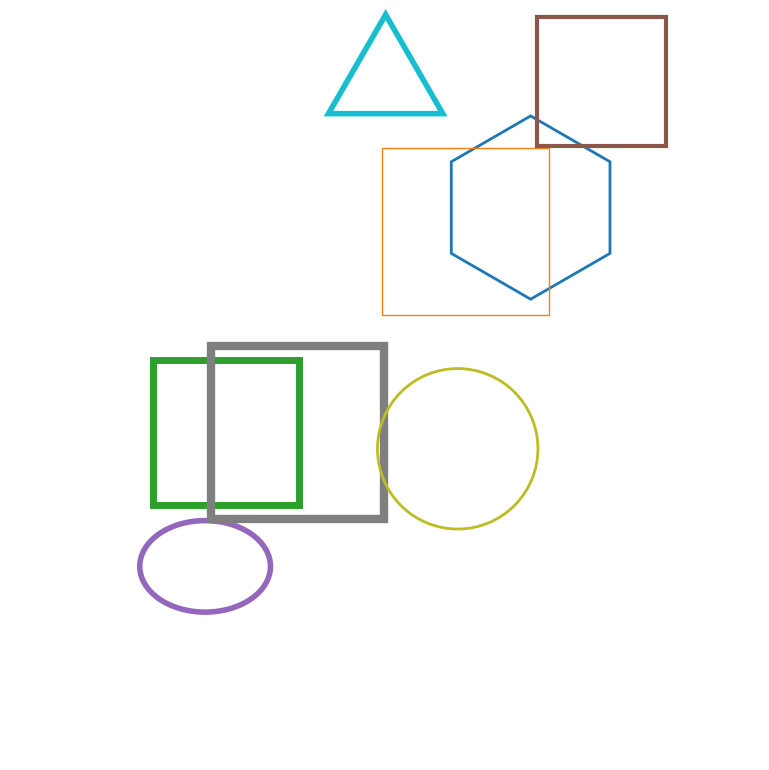[{"shape": "hexagon", "thickness": 1, "radius": 0.59, "center": [0.689, 0.73]}, {"shape": "square", "thickness": 0.5, "radius": 0.54, "center": [0.605, 0.699]}, {"shape": "square", "thickness": 2.5, "radius": 0.47, "center": [0.293, 0.438]}, {"shape": "oval", "thickness": 2, "radius": 0.42, "center": [0.266, 0.264]}, {"shape": "square", "thickness": 1.5, "radius": 0.42, "center": [0.781, 0.894]}, {"shape": "square", "thickness": 3, "radius": 0.56, "center": [0.387, 0.438]}, {"shape": "circle", "thickness": 1, "radius": 0.52, "center": [0.594, 0.417]}, {"shape": "triangle", "thickness": 2, "radius": 0.43, "center": [0.501, 0.895]}]